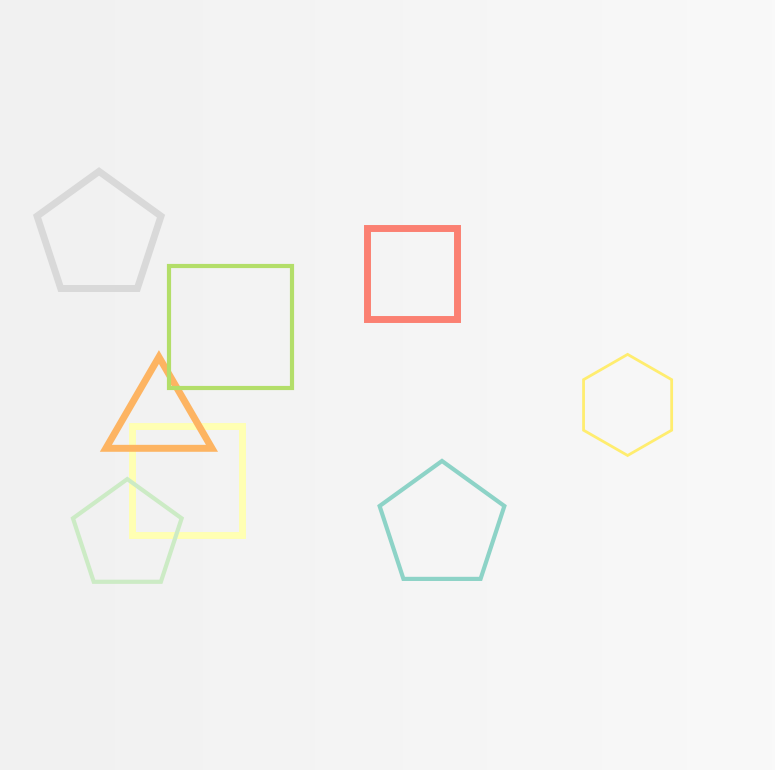[{"shape": "pentagon", "thickness": 1.5, "radius": 0.42, "center": [0.57, 0.317]}, {"shape": "square", "thickness": 2.5, "radius": 0.35, "center": [0.242, 0.377]}, {"shape": "square", "thickness": 2.5, "radius": 0.29, "center": [0.531, 0.645]}, {"shape": "triangle", "thickness": 2.5, "radius": 0.4, "center": [0.205, 0.457]}, {"shape": "square", "thickness": 1.5, "radius": 0.4, "center": [0.298, 0.575]}, {"shape": "pentagon", "thickness": 2.5, "radius": 0.42, "center": [0.128, 0.693]}, {"shape": "pentagon", "thickness": 1.5, "radius": 0.37, "center": [0.164, 0.304]}, {"shape": "hexagon", "thickness": 1, "radius": 0.33, "center": [0.81, 0.474]}]